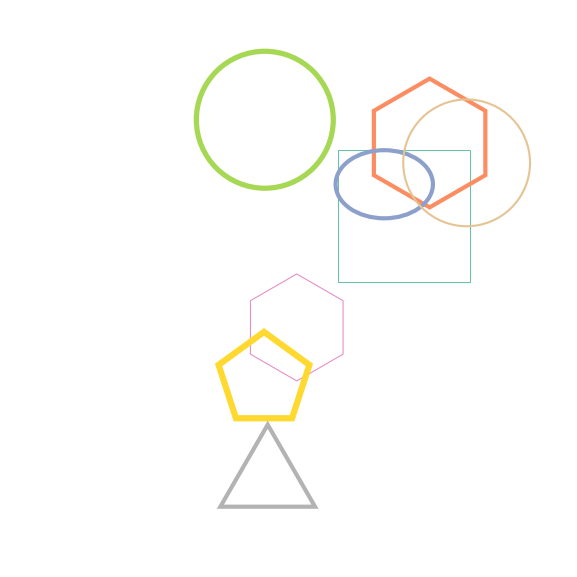[{"shape": "square", "thickness": 0.5, "radius": 0.57, "center": [0.699, 0.626]}, {"shape": "hexagon", "thickness": 2, "radius": 0.56, "center": [0.744, 0.752]}, {"shape": "oval", "thickness": 2, "radius": 0.42, "center": [0.665, 0.68]}, {"shape": "hexagon", "thickness": 0.5, "radius": 0.46, "center": [0.514, 0.432]}, {"shape": "circle", "thickness": 2.5, "radius": 0.59, "center": [0.459, 0.792]}, {"shape": "pentagon", "thickness": 3, "radius": 0.41, "center": [0.457, 0.342]}, {"shape": "circle", "thickness": 1, "radius": 0.55, "center": [0.808, 0.717]}, {"shape": "triangle", "thickness": 2, "radius": 0.47, "center": [0.464, 0.169]}]